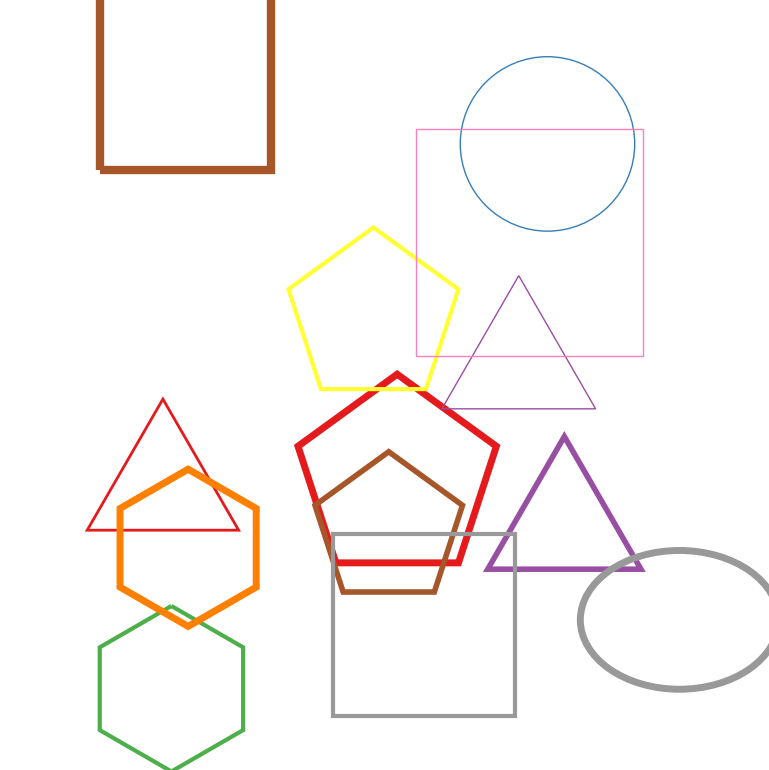[{"shape": "triangle", "thickness": 1, "radius": 0.57, "center": [0.212, 0.368]}, {"shape": "pentagon", "thickness": 2.5, "radius": 0.68, "center": [0.516, 0.379]}, {"shape": "circle", "thickness": 0.5, "radius": 0.57, "center": [0.711, 0.813]}, {"shape": "hexagon", "thickness": 1.5, "radius": 0.54, "center": [0.223, 0.106]}, {"shape": "triangle", "thickness": 0.5, "radius": 0.58, "center": [0.674, 0.527]}, {"shape": "triangle", "thickness": 2, "radius": 0.57, "center": [0.733, 0.318]}, {"shape": "hexagon", "thickness": 2.5, "radius": 0.51, "center": [0.244, 0.289]}, {"shape": "pentagon", "thickness": 1.5, "radius": 0.58, "center": [0.485, 0.589]}, {"shape": "square", "thickness": 3, "radius": 0.56, "center": [0.241, 0.89]}, {"shape": "pentagon", "thickness": 2, "radius": 0.5, "center": [0.505, 0.313]}, {"shape": "square", "thickness": 0.5, "radius": 0.74, "center": [0.688, 0.685]}, {"shape": "square", "thickness": 1.5, "radius": 0.59, "center": [0.551, 0.188]}, {"shape": "oval", "thickness": 2.5, "radius": 0.64, "center": [0.882, 0.195]}]